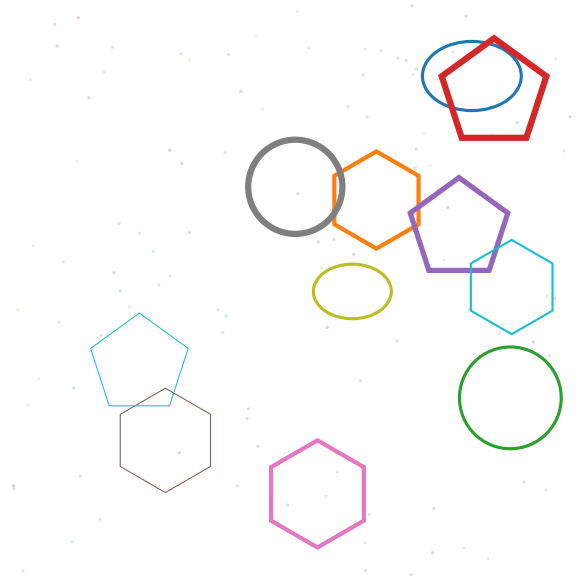[{"shape": "oval", "thickness": 1.5, "radius": 0.43, "center": [0.817, 0.868]}, {"shape": "hexagon", "thickness": 2, "radius": 0.42, "center": [0.652, 0.653]}, {"shape": "circle", "thickness": 1.5, "radius": 0.44, "center": [0.884, 0.31]}, {"shape": "pentagon", "thickness": 3, "radius": 0.48, "center": [0.855, 0.838]}, {"shape": "pentagon", "thickness": 2.5, "radius": 0.44, "center": [0.795, 0.603]}, {"shape": "hexagon", "thickness": 0.5, "radius": 0.45, "center": [0.286, 0.237]}, {"shape": "hexagon", "thickness": 2, "radius": 0.46, "center": [0.55, 0.144]}, {"shape": "circle", "thickness": 3, "radius": 0.41, "center": [0.511, 0.676]}, {"shape": "oval", "thickness": 1.5, "radius": 0.34, "center": [0.61, 0.494]}, {"shape": "hexagon", "thickness": 1, "radius": 0.41, "center": [0.886, 0.502]}, {"shape": "pentagon", "thickness": 0.5, "radius": 0.44, "center": [0.241, 0.368]}]